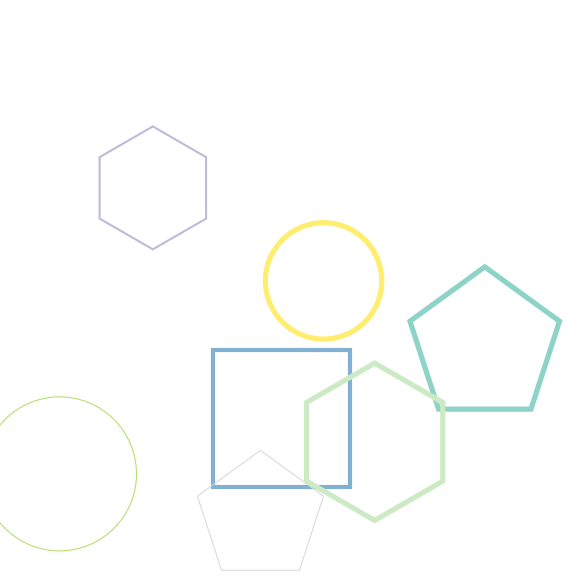[{"shape": "pentagon", "thickness": 2.5, "radius": 0.68, "center": [0.839, 0.401]}, {"shape": "hexagon", "thickness": 1, "radius": 0.53, "center": [0.265, 0.674]}, {"shape": "square", "thickness": 2, "radius": 0.59, "center": [0.488, 0.275]}, {"shape": "circle", "thickness": 0.5, "radius": 0.67, "center": [0.103, 0.179]}, {"shape": "pentagon", "thickness": 0.5, "radius": 0.57, "center": [0.451, 0.105]}, {"shape": "hexagon", "thickness": 2.5, "radius": 0.68, "center": [0.649, 0.234]}, {"shape": "circle", "thickness": 2.5, "radius": 0.5, "center": [0.56, 0.513]}]